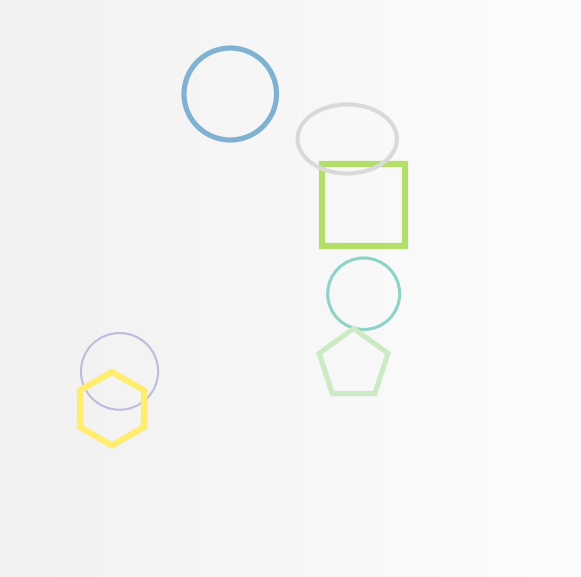[{"shape": "circle", "thickness": 1.5, "radius": 0.31, "center": [0.626, 0.49]}, {"shape": "circle", "thickness": 1, "radius": 0.33, "center": [0.206, 0.356]}, {"shape": "circle", "thickness": 2.5, "radius": 0.4, "center": [0.396, 0.836]}, {"shape": "square", "thickness": 3, "radius": 0.36, "center": [0.626, 0.644]}, {"shape": "oval", "thickness": 2, "radius": 0.43, "center": [0.597, 0.759]}, {"shape": "pentagon", "thickness": 2.5, "radius": 0.31, "center": [0.608, 0.368]}, {"shape": "hexagon", "thickness": 3, "radius": 0.32, "center": [0.193, 0.291]}]